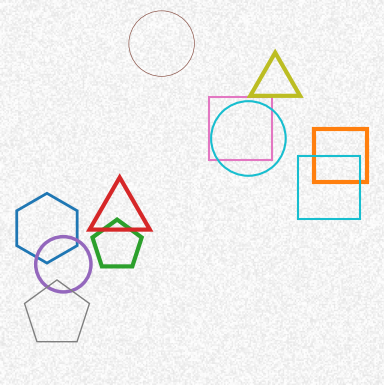[{"shape": "hexagon", "thickness": 2, "radius": 0.45, "center": [0.122, 0.407]}, {"shape": "square", "thickness": 3, "radius": 0.34, "center": [0.884, 0.596]}, {"shape": "pentagon", "thickness": 3, "radius": 0.34, "center": [0.304, 0.362]}, {"shape": "triangle", "thickness": 3, "radius": 0.45, "center": [0.311, 0.449]}, {"shape": "circle", "thickness": 2.5, "radius": 0.36, "center": [0.164, 0.314]}, {"shape": "circle", "thickness": 0.5, "radius": 0.43, "center": [0.42, 0.887]}, {"shape": "square", "thickness": 1.5, "radius": 0.41, "center": [0.624, 0.666]}, {"shape": "pentagon", "thickness": 1, "radius": 0.44, "center": [0.148, 0.184]}, {"shape": "triangle", "thickness": 3, "radius": 0.37, "center": [0.715, 0.788]}, {"shape": "square", "thickness": 1.5, "radius": 0.4, "center": [0.855, 0.513]}, {"shape": "circle", "thickness": 1.5, "radius": 0.48, "center": [0.645, 0.64]}]